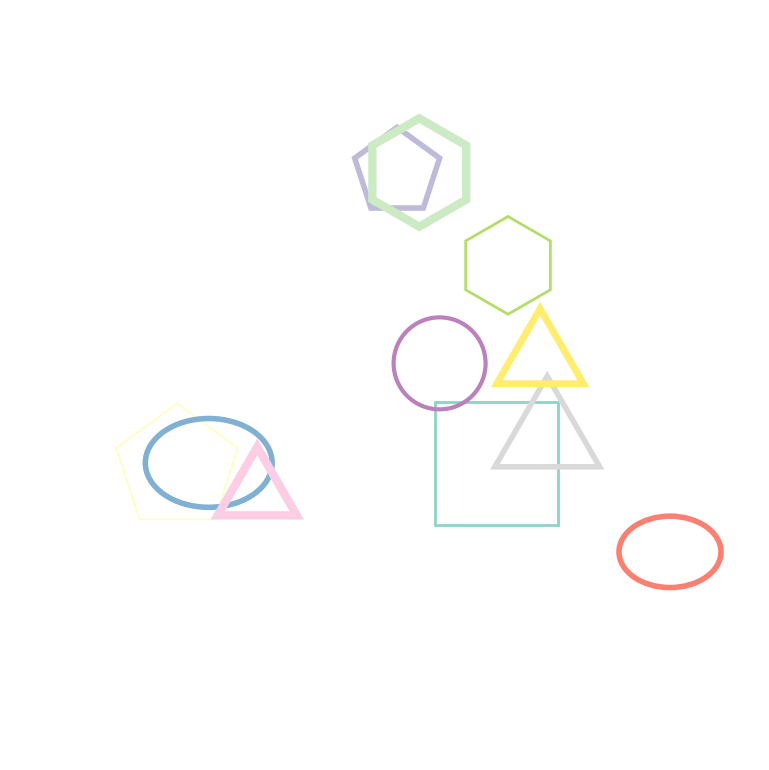[{"shape": "square", "thickness": 1, "radius": 0.4, "center": [0.645, 0.398]}, {"shape": "pentagon", "thickness": 0.5, "radius": 0.42, "center": [0.23, 0.393]}, {"shape": "pentagon", "thickness": 2, "radius": 0.29, "center": [0.516, 0.777]}, {"shape": "oval", "thickness": 2, "radius": 0.33, "center": [0.87, 0.283]}, {"shape": "oval", "thickness": 2, "radius": 0.41, "center": [0.271, 0.399]}, {"shape": "hexagon", "thickness": 1, "radius": 0.32, "center": [0.66, 0.655]}, {"shape": "triangle", "thickness": 3, "radius": 0.3, "center": [0.334, 0.36]}, {"shape": "triangle", "thickness": 2, "radius": 0.39, "center": [0.711, 0.433]}, {"shape": "circle", "thickness": 1.5, "radius": 0.3, "center": [0.571, 0.528]}, {"shape": "hexagon", "thickness": 3, "radius": 0.35, "center": [0.545, 0.776]}, {"shape": "triangle", "thickness": 2.5, "radius": 0.32, "center": [0.701, 0.534]}]